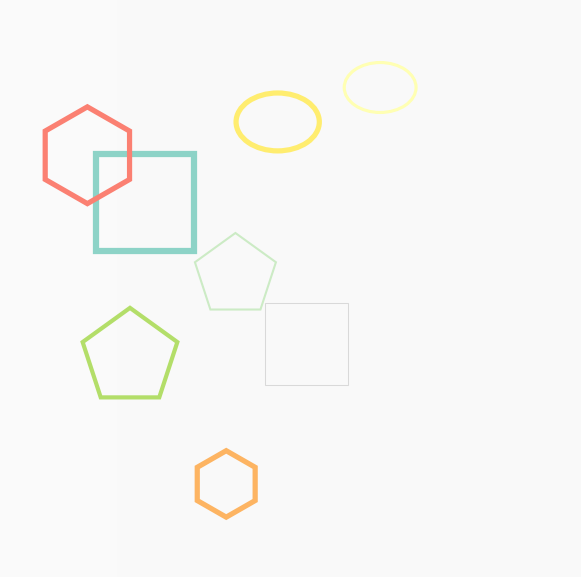[{"shape": "square", "thickness": 3, "radius": 0.42, "center": [0.25, 0.649]}, {"shape": "oval", "thickness": 1.5, "radius": 0.31, "center": [0.654, 0.848]}, {"shape": "hexagon", "thickness": 2.5, "radius": 0.42, "center": [0.15, 0.73]}, {"shape": "hexagon", "thickness": 2.5, "radius": 0.29, "center": [0.389, 0.161]}, {"shape": "pentagon", "thickness": 2, "radius": 0.43, "center": [0.224, 0.38]}, {"shape": "square", "thickness": 0.5, "radius": 0.36, "center": [0.528, 0.404]}, {"shape": "pentagon", "thickness": 1, "radius": 0.37, "center": [0.405, 0.522]}, {"shape": "oval", "thickness": 2.5, "radius": 0.36, "center": [0.478, 0.788]}]